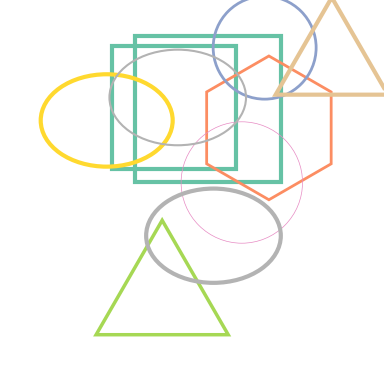[{"shape": "square", "thickness": 3, "radius": 0.8, "center": [0.452, 0.721]}, {"shape": "square", "thickness": 3, "radius": 0.95, "center": [0.541, 0.717]}, {"shape": "hexagon", "thickness": 2, "radius": 0.93, "center": [0.698, 0.668]}, {"shape": "circle", "thickness": 2, "radius": 0.67, "center": [0.687, 0.876]}, {"shape": "circle", "thickness": 0.5, "radius": 0.79, "center": [0.628, 0.526]}, {"shape": "triangle", "thickness": 2.5, "radius": 0.99, "center": [0.421, 0.23]}, {"shape": "oval", "thickness": 3, "radius": 0.86, "center": [0.277, 0.687]}, {"shape": "triangle", "thickness": 3, "radius": 0.84, "center": [0.862, 0.838]}, {"shape": "oval", "thickness": 1.5, "radius": 0.89, "center": [0.462, 0.747]}, {"shape": "oval", "thickness": 3, "radius": 0.87, "center": [0.554, 0.388]}]